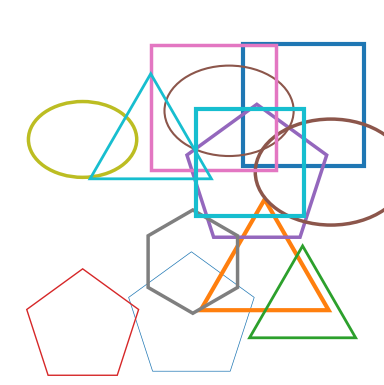[{"shape": "pentagon", "thickness": 0.5, "radius": 0.86, "center": [0.497, 0.175]}, {"shape": "square", "thickness": 3, "radius": 0.79, "center": [0.788, 0.728]}, {"shape": "triangle", "thickness": 3, "radius": 0.96, "center": [0.687, 0.29]}, {"shape": "triangle", "thickness": 2, "radius": 0.8, "center": [0.786, 0.202]}, {"shape": "pentagon", "thickness": 1, "radius": 0.76, "center": [0.215, 0.149]}, {"shape": "pentagon", "thickness": 2.5, "radius": 0.95, "center": [0.667, 0.538]}, {"shape": "oval", "thickness": 2.5, "radius": 0.98, "center": [0.86, 0.553]}, {"shape": "oval", "thickness": 1.5, "radius": 0.84, "center": [0.595, 0.712]}, {"shape": "square", "thickness": 2.5, "radius": 0.81, "center": [0.556, 0.721]}, {"shape": "hexagon", "thickness": 2.5, "radius": 0.67, "center": [0.501, 0.32]}, {"shape": "oval", "thickness": 2.5, "radius": 0.7, "center": [0.214, 0.638]}, {"shape": "triangle", "thickness": 2, "radius": 0.91, "center": [0.392, 0.627]}, {"shape": "square", "thickness": 3, "radius": 0.7, "center": [0.649, 0.578]}]